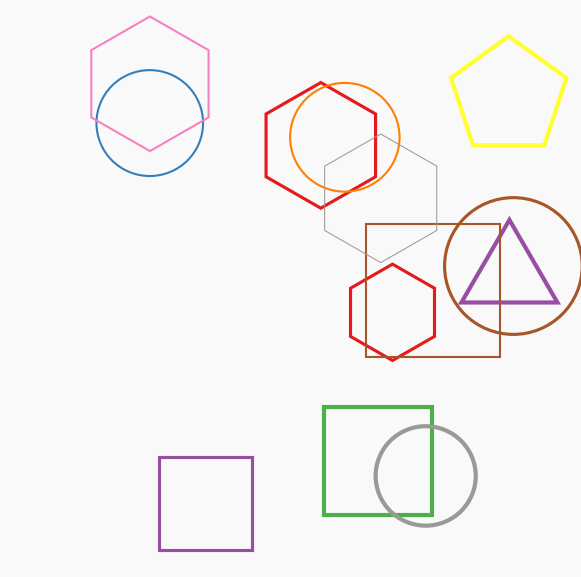[{"shape": "hexagon", "thickness": 1.5, "radius": 0.42, "center": [0.675, 0.458]}, {"shape": "hexagon", "thickness": 1.5, "radius": 0.54, "center": [0.552, 0.747]}, {"shape": "circle", "thickness": 1, "radius": 0.46, "center": [0.258, 0.786]}, {"shape": "square", "thickness": 2, "radius": 0.47, "center": [0.651, 0.2]}, {"shape": "square", "thickness": 1.5, "radius": 0.4, "center": [0.354, 0.128]}, {"shape": "triangle", "thickness": 2, "radius": 0.48, "center": [0.876, 0.523]}, {"shape": "circle", "thickness": 1, "radius": 0.47, "center": [0.593, 0.761]}, {"shape": "pentagon", "thickness": 2, "radius": 0.52, "center": [0.875, 0.832]}, {"shape": "circle", "thickness": 1.5, "radius": 0.59, "center": [0.883, 0.538]}, {"shape": "square", "thickness": 1, "radius": 0.58, "center": [0.745, 0.496]}, {"shape": "hexagon", "thickness": 1, "radius": 0.58, "center": [0.258, 0.854]}, {"shape": "hexagon", "thickness": 0.5, "radius": 0.56, "center": [0.655, 0.656]}, {"shape": "circle", "thickness": 2, "radius": 0.43, "center": [0.732, 0.175]}]